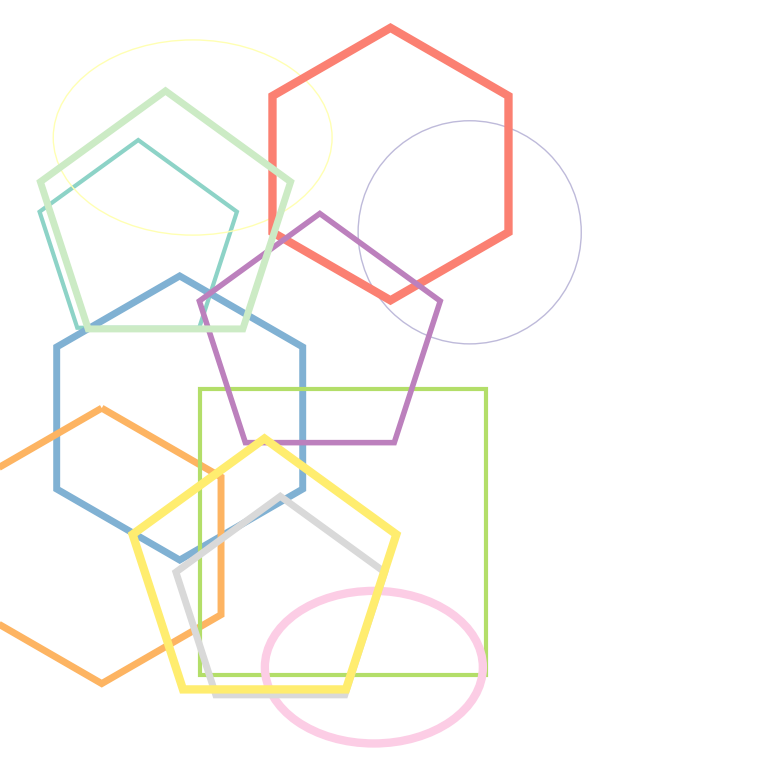[{"shape": "pentagon", "thickness": 1.5, "radius": 0.67, "center": [0.18, 0.683]}, {"shape": "oval", "thickness": 0.5, "radius": 0.91, "center": [0.25, 0.821]}, {"shape": "circle", "thickness": 0.5, "radius": 0.72, "center": [0.61, 0.698]}, {"shape": "hexagon", "thickness": 3, "radius": 0.88, "center": [0.507, 0.787]}, {"shape": "hexagon", "thickness": 2.5, "radius": 0.92, "center": [0.233, 0.457]}, {"shape": "hexagon", "thickness": 2.5, "radius": 0.89, "center": [0.132, 0.291]}, {"shape": "square", "thickness": 1.5, "radius": 0.93, "center": [0.446, 0.31]}, {"shape": "oval", "thickness": 3, "radius": 0.71, "center": [0.486, 0.134]}, {"shape": "pentagon", "thickness": 2.5, "radius": 0.71, "center": [0.364, 0.213]}, {"shape": "pentagon", "thickness": 2, "radius": 0.82, "center": [0.415, 0.558]}, {"shape": "pentagon", "thickness": 2.5, "radius": 0.85, "center": [0.215, 0.711]}, {"shape": "pentagon", "thickness": 3, "radius": 0.9, "center": [0.343, 0.25]}]